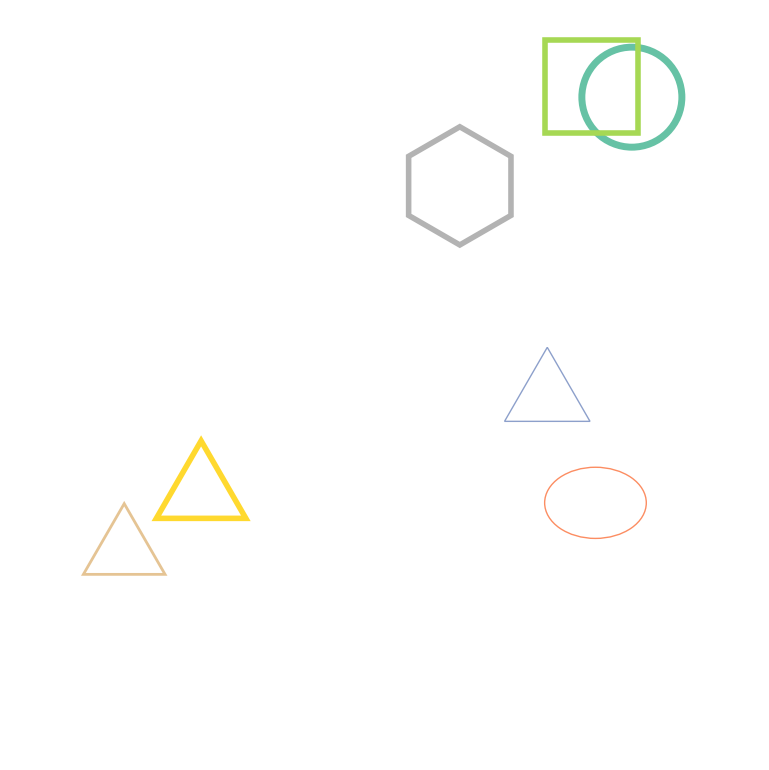[{"shape": "circle", "thickness": 2.5, "radius": 0.32, "center": [0.821, 0.874]}, {"shape": "oval", "thickness": 0.5, "radius": 0.33, "center": [0.773, 0.347]}, {"shape": "triangle", "thickness": 0.5, "radius": 0.32, "center": [0.711, 0.485]}, {"shape": "square", "thickness": 2, "radius": 0.3, "center": [0.768, 0.887]}, {"shape": "triangle", "thickness": 2, "radius": 0.34, "center": [0.261, 0.36]}, {"shape": "triangle", "thickness": 1, "radius": 0.31, "center": [0.161, 0.285]}, {"shape": "hexagon", "thickness": 2, "radius": 0.38, "center": [0.597, 0.759]}]